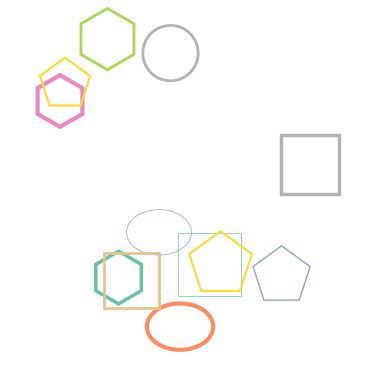[{"shape": "square", "thickness": 0.5, "radius": 0.41, "center": [0.545, 0.314]}, {"shape": "hexagon", "thickness": 2.5, "radius": 0.34, "center": [0.308, 0.279]}, {"shape": "oval", "thickness": 3, "radius": 0.43, "center": [0.468, 0.152]}, {"shape": "oval", "thickness": 0.5, "radius": 0.42, "center": [0.413, 0.396]}, {"shape": "pentagon", "thickness": 1, "radius": 0.39, "center": [0.731, 0.284]}, {"shape": "hexagon", "thickness": 3, "radius": 0.34, "center": [0.156, 0.738]}, {"shape": "hexagon", "thickness": 2, "radius": 0.4, "center": [0.279, 0.898]}, {"shape": "pentagon", "thickness": 1.5, "radius": 0.43, "center": [0.573, 0.314]}, {"shape": "pentagon", "thickness": 1.5, "radius": 0.34, "center": [0.169, 0.782]}, {"shape": "square", "thickness": 2, "radius": 0.36, "center": [0.342, 0.272]}, {"shape": "circle", "thickness": 2, "radius": 0.36, "center": [0.443, 0.862]}, {"shape": "square", "thickness": 2.5, "radius": 0.38, "center": [0.805, 0.572]}]